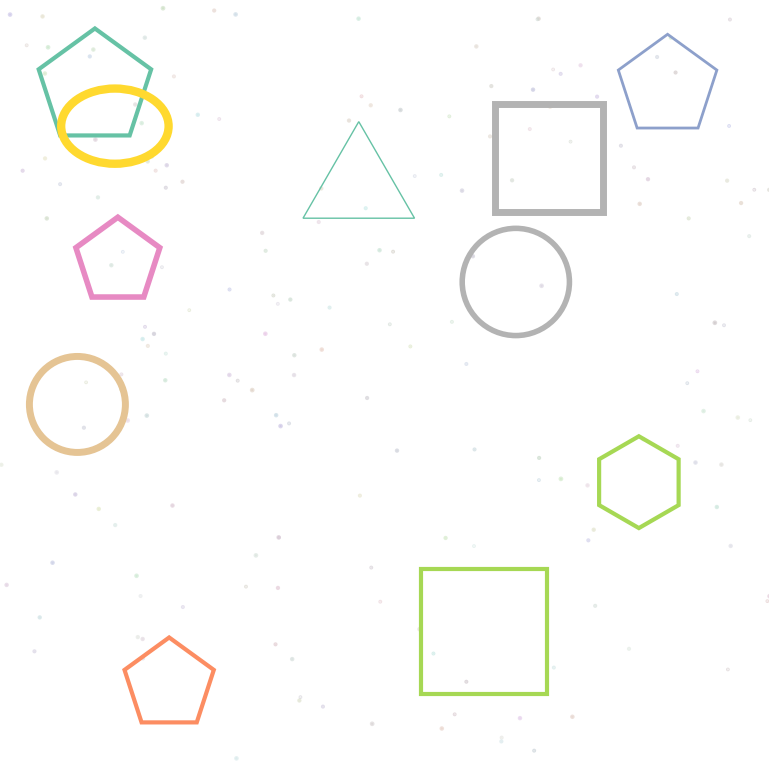[{"shape": "pentagon", "thickness": 1.5, "radius": 0.38, "center": [0.123, 0.886]}, {"shape": "triangle", "thickness": 0.5, "radius": 0.42, "center": [0.466, 0.758]}, {"shape": "pentagon", "thickness": 1.5, "radius": 0.3, "center": [0.22, 0.111]}, {"shape": "pentagon", "thickness": 1, "radius": 0.34, "center": [0.867, 0.888]}, {"shape": "pentagon", "thickness": 2, "radius": 0.29, "center": [0.153, 0.661]}, {"shape": "square", "thickness": 1.5, "radius": 0.41, "center": [0.629, 0.18]}, {"shape": "hexagon", "thickness": 1.5, "radius": 0.3, "center": [0.83, 0.374]}, {"shape": "oval", "thickness": 3, "radius": 0.35, "center": [0.149, 0.836]}, {"shape": "circle", "thickness": 2.5, "radius": 0.31, "center": [0.101, 0.475]}, {"shape": "circle", "thickness": 2, "radius": 0.35, "center": [0.67, 0.634]}, {"shape": "square", "thickness": 2.5, "radius": 0.35, "center": [0.713, 0.795]}]